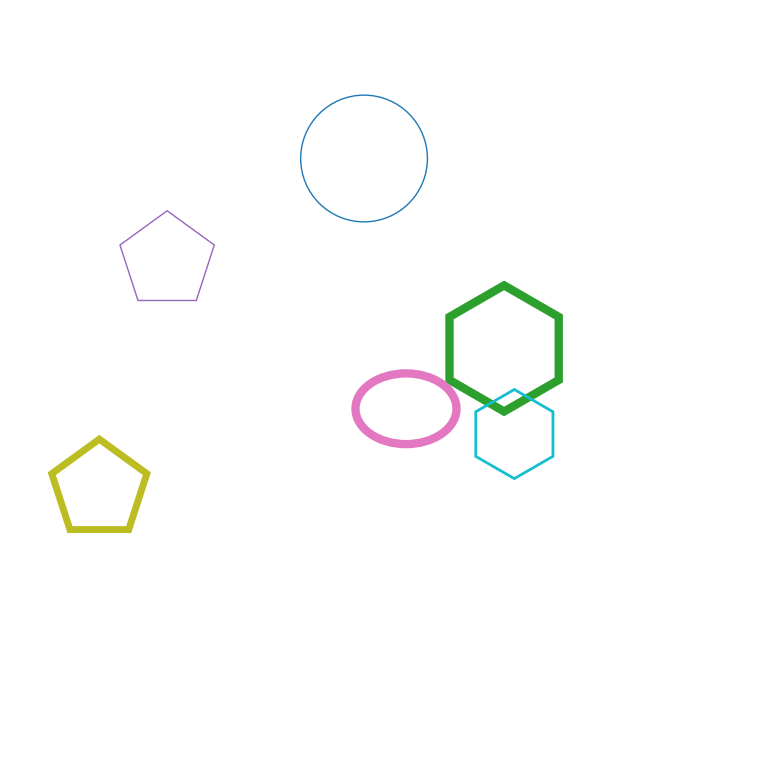[{"shape": "circle", "thickness": 0.5, "radius": 0.41, "center": [0.473, 0.794]}, {"shape": "hexagon", "thickness": 3, "radius": 0.41, "center": [0.655, 0.547]}, {"shape": "pentagon", "thickness": 0.5, "radius": 0.32, "center": [0.217, 0.662]}, {"shape": "oval", "thickness": 3, "radius": 0.33, "center": [0.527, 0.469]}, {"shape": "pentagon", "thickness": 2.5, "radius": 0.32, "center": [0.129, 0.365]}, {"shape": "hexagon", "thickness": 1, "radius": 0.29, "center": [0.668, 0.436]}]